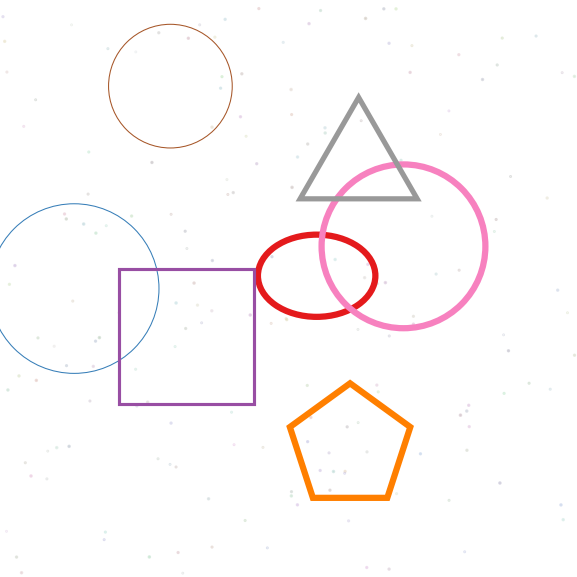[{"shape": "oval", "thickness": 3, "radius": 0.51, "center": [0.548, 0.522]}, {"shape": "circle", "thickness": 0.5, "radius": 0.73, "center": [0.128, 0.499]}, {"shape": "square", "thickness": 1.5, "radius": 0.58, "center": [0.323, 0.416]}, {"shape": "pentagon", "thickness": 3, "radius": 0.55, "center": [0.606, 0.226]}, {"shape": "circle", "thickness": 0.5, "radius": 0.54, "center": [0.295, 0.85]}, {"shape": "circle", "thickness": 3, "radius": 0.71, "center": [0.699, 0.573]}, {"shape": "triangle", "thickness": 2.5, "radius": 0.59, "center": [0.621, 0.713]}]